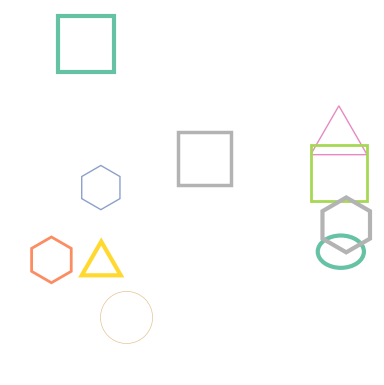[{"shape": "square", "thickness": 3, "radius": 0.36, "center": [0.224, 0.885]}, {"shape": "oval", "thickness": 3, "radius": 0.3, "center": [0.885, 0.346]}, {"shape": "hexagon", "thickness": 2, "radius": 0.3, "center": [0.134, 0.325]}, {"shape": "hexagon", "thickness": 1, "radius": 0.29, "center": [0.262, 0.513]}, {"shape": "triangle", "thickness": 1, "radius": 0.42, "center": [0.88, 0.641]}, {"shape": "square", "thickness": 2, "radius": 0.36, "center": [0.88, 0.551]}, {"shape": "triangle", "thickness": 3, "radius": 0.29, "center": [0.263, 0.314]}, {"shape": "circle", "thickness": 0.5, "radius": 0.34, "center": [0.329, 0.175]}, {"shape": "hexagon", "thickness": 3, "radius": 0.36, "center": [0.899, 0.416]}, {"shape": "square", "thickness": 2.5, "radius": 0.34, "center": [0.532, 0.589]}]